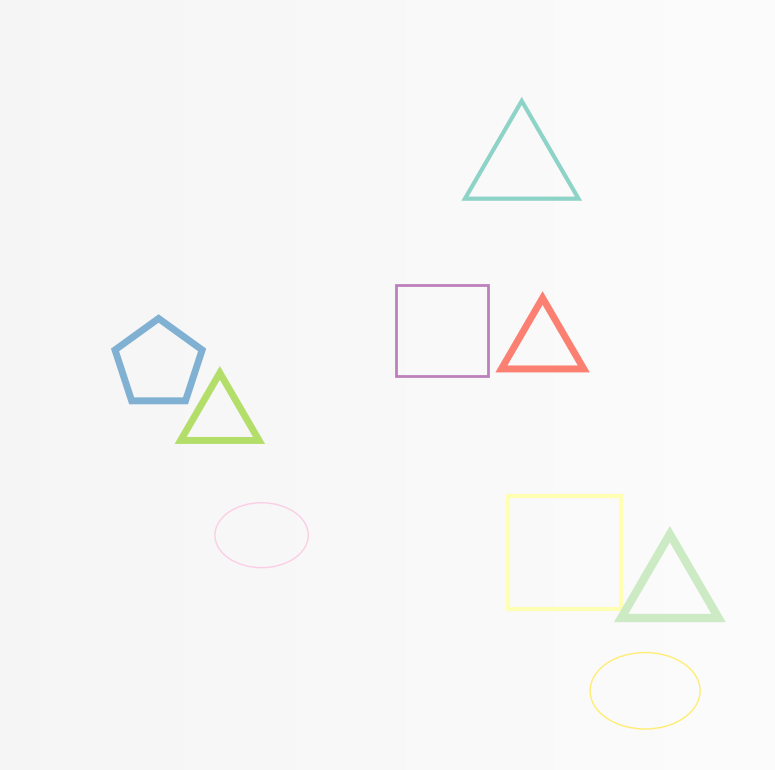[{"shape": "triangle", "thickness": 1.5, "radius": 0.42, "center": [0.673, 0.784]}, {"shape": "square", "thickness": 1.5, "radius": 0.37, "center": [0.728, 0.282]}, {"shape": "triangle", "thickness": 2.5, "radius": 0.31, "center": [0.7, 0.552]}, {"shape": "pentagon", "thickness": 2.5, "radius": 0.3, "center": [0.205, 0.527]}, {"shape": "triangle", "thickness": 2.5, "radius": 0.29, "center": [0.284, 0.457]}, {"shape": "oval", "thickness": 0.5, "radius": 0.3, "center": [0.338, 0.305]}, {"shape": "square", "thickness": 1, "radius": 0.3, "center": [0.57, 0.571]}, {"shape": "triangle", "thickness": 3, "radius": 0.36, "center": [0.864, 0.234]}, {"shape": "oval", "thickness": 0.5, "radius": 0.35, "center": [0.832, 0.103]}]